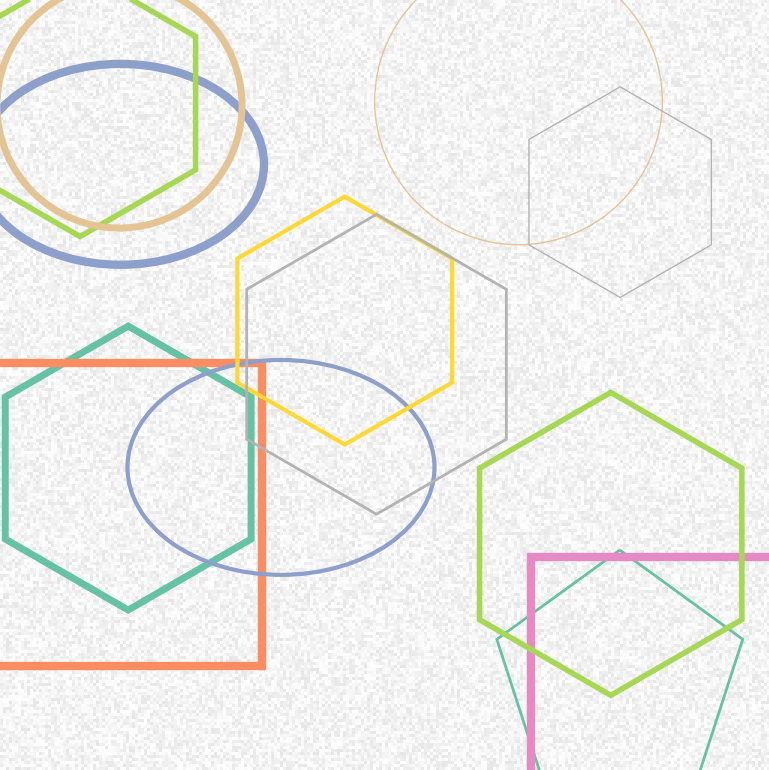[{"shape": "pentagon", "thickness": 1, "radius": 0.84, "center": [0.805, 0.118]}, {"shape": "hexagon", "thickness": 2.5, "radius": 0.92, "center": [0.166, 0.392]}, {"shape": "square", "thickness": 3, "radius": 0.98, "center": [0.144, 0.332]}, {"shape": "oval", "thickness": 3, "radius": 0.93, "center": [0.157, 0.787]}, {"shape": "oval", "thickness": 1.5, "radius": 1.0, "center": [0.365, 0.393]}, {"shape": "square", "thickness": 3, "radius": 0.82, "center": [0.854, 0.113]}, {"shape": "hexagon", "thickness": 2, "radius": 0.98, "center": [0.793, 0.294]}, {"shape": "hexagon", "thickness": 2, "radius": 0.87, "center": [0.104, 0.866]}, {"shape": "hexagon", "thickness": 1.5, "radius": 0.81, "center": [0.448, 0.584]}, {"shape": "circle", "thickness": 0.5, "radius": 0.93, "center": [0.673, 0.869]}, {"shape": "circle", "thickness": 2.5, "radius": 0.8, "center": [0.155, 0.863]}, {"shape": "hexagon", "thickness": 0.5, "radius": 0.68, "center": [0.805, 0.75]}, {"shape": "hexagon", "thickness": 1, "radius": 0.97, "center": [0.489, 0.527]}]